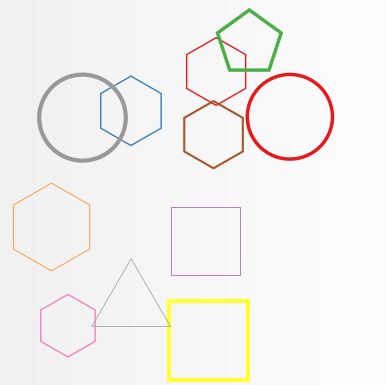[{"shape": "circle", "thickness": 2.5, "radius": 0.55, "center": [0.748, 0.697]}, {"shape": "hexagon", "thickness": 1, "radius": 0.44, "center": [0.558, 0.814]}, {"shape": "hexagon", "thickness": 1, "radius": 0.45, "center": [0.338, 0.712]}, {"shape": "pentagon", "thickness": 2.5, "radius": 0.43, "center": [0.644, 0.888]}, {"shape": "square", "thickness": 0.5, "radius": 0.44, "center": [0.53, 0.374]}, {"shape": "hexagon", "thickness": 0.5, "radius": 0.57, "center": [0.133, 0.41]}, {"shape": "square", "thickness": 3, "radius": 0.52, "center": [0.538, 0.115]}, {"shape": "hexagon", "thickness": 1.5, "radius": 0.44, "center": [0.551, 0.65]}, {"shape": "hexagon", "thickness": 1, "radius": 0.41, "center": [0.175, 0.154]}, {"shape": "circle", "thickness": 3, "radius": 0.56, "center": [0.213, 0.694]}, {"shape": "triangle", "thickness": 0.5, "radius": 0.59, "center": [0.338, 0.21]}]